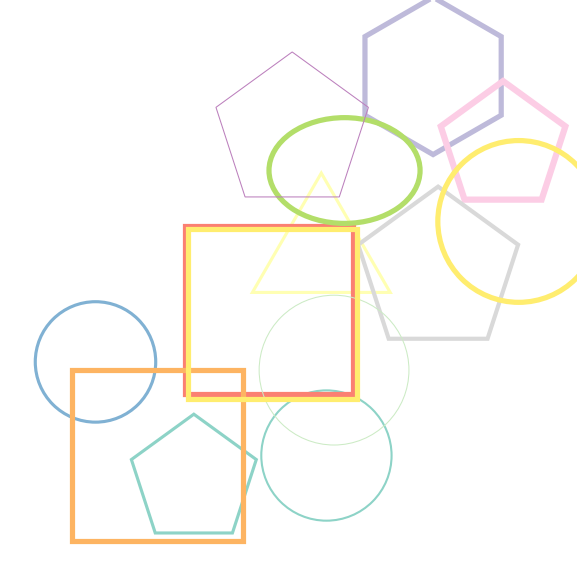[{"shape": "circle", "thickness": 1, "radius": 0.56, "center": [0.565, 0.21]}, {"shape": "pentagon", "thickness": 1.5, "radius": 0.57, "center": [0.336, 0.168]}, {"shape": "triangle", "thickness": 1.5, "radius": 0.69, "center": [0.556, 0.562]}, {"shape": "hexagon", "thickness": 2.5, "radius": 0.68, "center": [0.75, 0.868]}, {"shape": "square", "thickness": 2.5, "radius": 0.73, "center": [0.465, 0.462]}, {"shape": "circle", "thickness": 1.5, "radius": 0.52, "center": [0.165, 0.372]}, {"shape": "square", "thickness": 2.5, "radius": 0.74, "center": [0.272, 0.211]}, {"shape": "oval", "thickness": 2.5, "radius": 0.65, "center": [0.597, 0.704]}, {"shape": "pentagon", "thickness": 3, "radius": 0.57, "center": [0.871, 0.745]}, {"shape": "pentagon", "thickness": 2, "radius": 0.73, "center": [0.759, 0.53]}, {"shape": "pentagon", "thickness": 0.5, "radius": 0.69, "center": [0.506, 0.77]}, {"shape": "circle", "thickness": 0.5, "radius": 0.65, "center": [0.578, 0.358]}, {"shape": "circle", "thickness": 2.5, "radius": 0.7, "center": [0.898, 0.616]}, {"shape": "square", "thickness": 2.5, "radius": 0.73, "center": [0.472, 0.455]}]